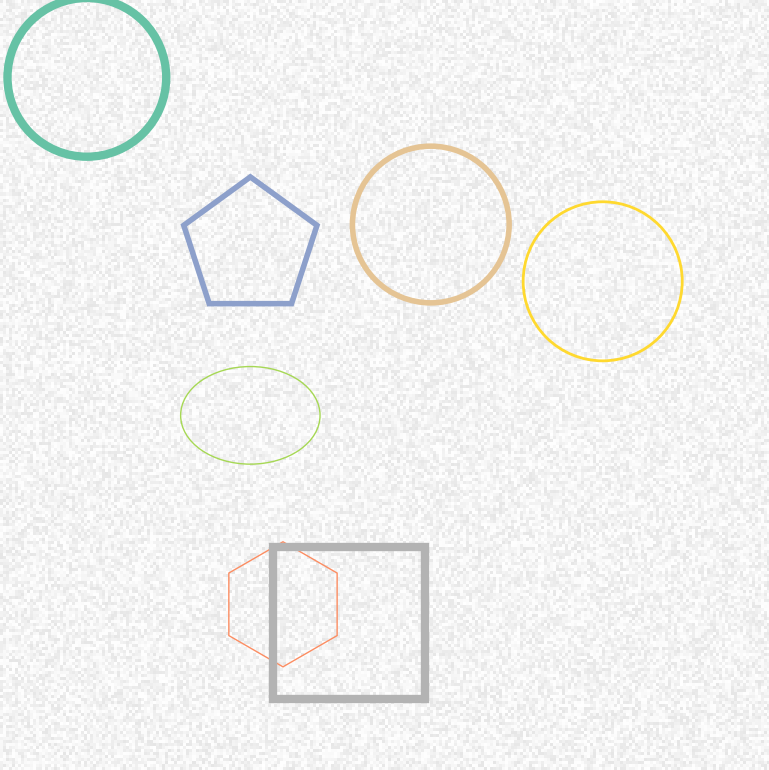[{"shape": "circle", "thickness": 3, "radius": 0.52, "center": [0.113, 0.9]}, {"shape": "hexagon", "thickness": 0.5, "radius": 0.41, "center": [0.368, 0.215]}, {"shape": "pentagon", "thickness": 2, "radius": 0.45, "center": [0.325, 0.679]}, {"shape": "oval", "thickness": 0.5, "radius": 0.45, "center": [0.325, 0.461]}, {"shape": "circle", "thickness": 1, "radius": 0.52, "center": [0.783, 0.635]}, {"shape": "circle", "thickness": 2, "radius": 0.51, "center": [0.559, 0.708]}, {"shape": "square", "thickness": 3, "radius": 0.49, "center": [0.453, 0.191]}]